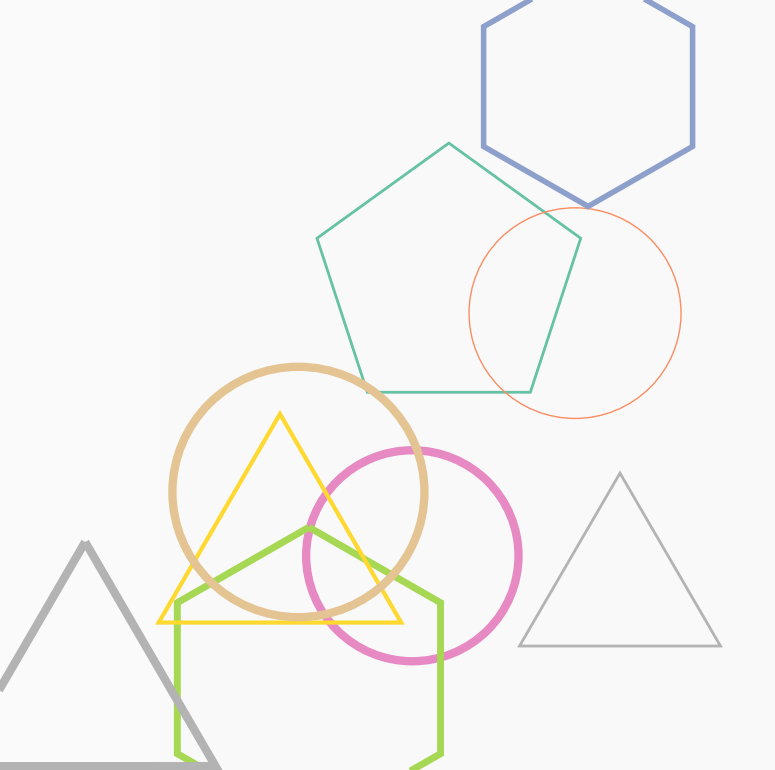[{"shape": "pentagon", "thickness": 1, "radius": 0.89, "center": [0.579, 0.635]}, {"shape": "circle", "thickness": 0.5, "radius": 0.68, "center": [0.742, 0.593]}, {"shape": "hexagon", "thickness": 2, "radius": 0.78, "center": [0.759, 0.888]}, {"shape": "circle", "thickness": 3, "radius": 0.69, "center": [0.532, 0.278]}, {"shape": "hexagon", "thickness": 2.5, "radius": 0.98, "center": [0.399, 0.119]}, {"shape": "triangle", "thickness": 1.5, "radius": 0.9, "center": [0.361, 0.282]}, {"shape": "circle", "thickness": 3, "radius": 0.81, "center": [0.385, 0.361]}, {"shape": "triangle", "thickness": 3, "radius": 0.97, "center": [0.11, 0.102]}, {"shape": "triangle", "thickness": 1, "radius": 0.75, "center": [0.8, 0.236]}]